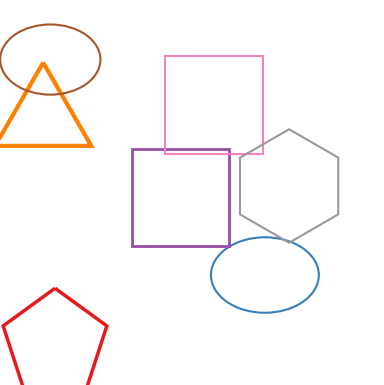[{"shape": "pentagon", "thickness": 2.5, "radius": 0.71, "center": [0.143, 0.11]}, {"shape": "oval", "thickness": 1.5, "radius": 0.7, "center": [0.688, 0.286]}, {"shape": "square", "thickness": 2, "radius": 0.63, "center": [0.47, 0.487]}, {"shape": "triangle", "thickness": 3, "radius": 0.72, "center": [0.112, 0.693]}, {"shape": "oval", "thickness": 1.5, "radius": 0.65, "center": [0.131, 0.845]}, {"shape": "square", "thickness": 1.5, "radius": 0.63, "center": [0.556, 0.728]}, {"shape": "hexagon", "thickness": 1.5, "radius": 0.74, "center": [0.751, 0.517]}]